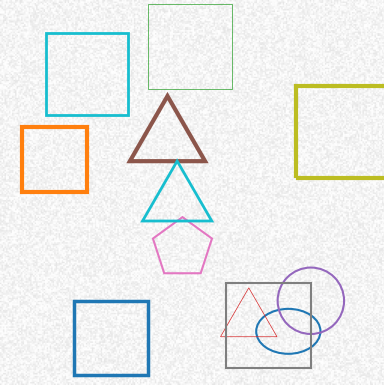[{"shape": "square", "thickness": 2.5, "radius": 0.48, "center": [0.289, 0.123]}, {"shape": "oval", "thickness": 1.5, "radius": 0.42, "center": [0.749, 0.139]}, {"shape": "square", "thickness": 3, "radius": 0.42, "center": [0.141, 0.585]}, {"shape": "square", "thickness": 0.5, "radius": 0.55, "center": [0.493, 0.879]}, {"shape": "triangle", "thickness": 0.5, "radius": 0.42, "center": [0.646, 0.168]}, {"shape": "circle", "thickness": 1.5, "radius": 0.43, "center": [0.807, 0.219]}, {"shape": "triangle", "thickness": 3, "radius": 0.56, "center": [0.435, 0.638]}, {"shape": "pentagon", "thickness": 1.5, "radius": 0.4, "center": [0.474, 0.355]}, {"shape": "square", "thickness": 1.5, "radius": 0.55, "center": [0.698, 0.154]}, {"shape": "square", "thickness": 3, "radius": 0.6, "center": [0.888, 0.657]}, {"shape": "square", "thickness": 2, "radius": 0.54, "center": [0.226, 0.808]}, {"shape": "triangle", "thickness": 2, "radius": 0.52, "center": [0.46, 0.478]}]